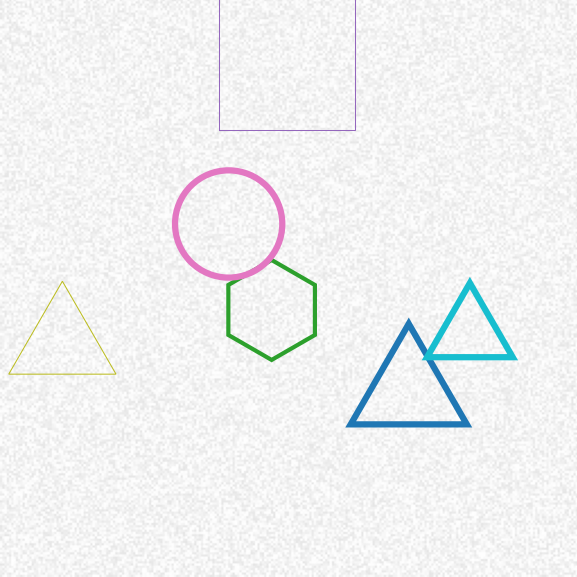[{"shape": "triangle", "thickness": 3, "radius": 0.58, "center": [0.708, 0.322]}, {"shape": "hexagon", "thickness": 2, "radius": 0.43, "center": [0.47, 0.462]}, {"shape": "square", "thickness": 0.5, "radius": 0.59, "center": [0.497, 0.891]}, {"shape": "circle", "thickness": 3, "radius": 0.46, "center": [0.396, 0.611]}, {"shape": "triangle", "thickness": 0.5, "radius": 0.54, "center": [0.108, 0.405]}, {"shape": "triangle", "thickness": 3, "radius": 0.43, "center": [0.814, 0.423]}]